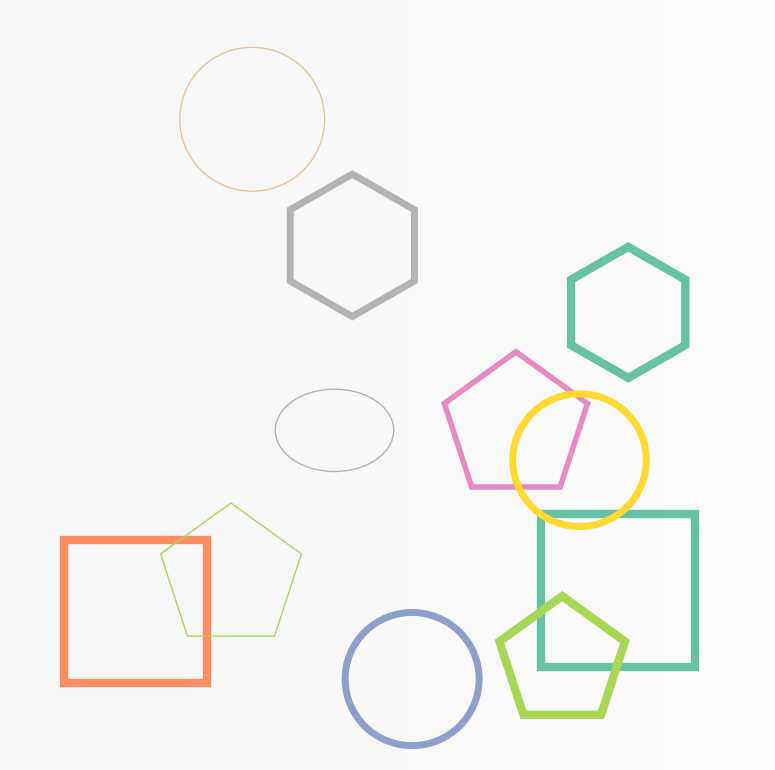[{"shape": "square", "thickness": 3, "radius": 0.5, "center": [0.798, 0.233]}, {"shape": "hexagon", "thickness": 3, "radius": 0.43, "center": [0.811, 0.594]}, {"shape": "square", "thickness": 3, "radius": 0.46, "center": [0.175, 0.206]}, {"shape": "circle", "thickness": 2.5, "radius": 0.43, "center": [0.532, 0.118]}, {"shape": "pentagon", "thickness": 2, "radius": 0.49, "center": [0.666, 0.446]}, {"shape": "pentagon", "thickness": 0.5, "radius": 0.48, "center": [0.298, 0.251]}, {"shape": "pentagon", "thickness": 3, "radius": 0.43, "center": [0.725, 0.141]}, {"shape": "circle", "thickness": 2.5, "radius": 0.43, "center": [0.748, 0.402]}, {"shape": "circle", "thickness": 0.5, "radius": 0.47, "center": [0.325, 0.845]}, {"shape": "hexagon", "thickness": 2.5, "radius": 0.46, "center": [0.455, 0.681]}, {"shape": "oval", "thickness": 0.5, "radius": 0.38, "center": [0.432, 0.441]}]